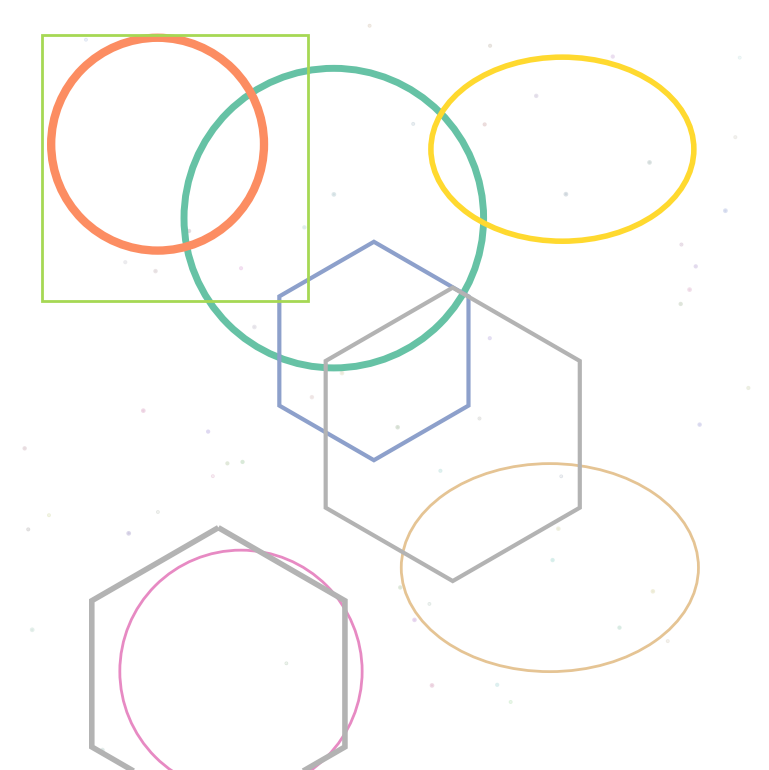[{"shape": "circle", "thickness": 2.5, "radius": 0.97, "center": [0.434, 0.717]}, {"shape": "circle", "thickness": 3, "radius": 0.69, "center": [0.205, 0.813]}, {"shape": "hexagon", "thickness": 1.5, "radius": 0.71, "center": [0.486, 0.544]}, {"shape": "circle", "thickness": 1, "radius": 0.79, "center": [0.313, 0.128]}, {"shape": "square", "thickness": 1, "radius": 0.87, "center": [0.227, 0.782]}, {"shape": "oval", "thickness": 2, "radius": 0.85, "center": [0.73, 0.806]}, {"shape": "oval", "thickness": 1, "radius": 0.96, "center": [0.714, 0.263]}, {"shape": "hexagon", "thickness": 2, "radius": 0.95, "center": [0.284, 0.125]}, {"shape": "hexagon", "thickness": 1.5, "radius": 0.95, "center": [0.588, 0.436]}]